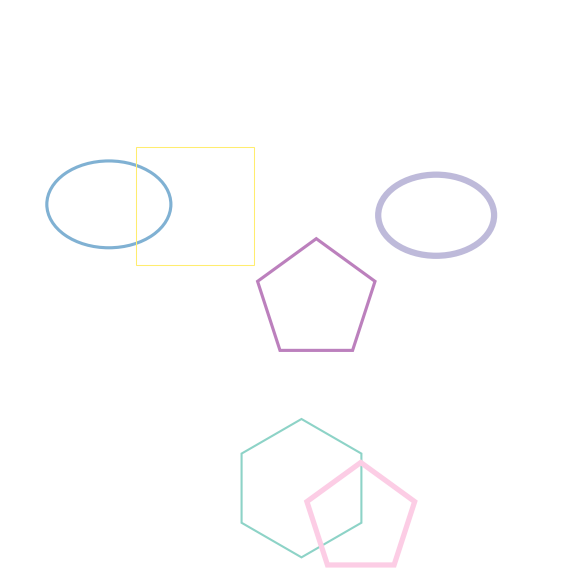[{"shape": "hexagon", "thickness": 1, "radius": 0.6, "center": [0.522, 0.154]}, {"shape": "oval", "thickness": 3, "radius": 0.5, "center": [0.755, 0.626]}, {"shape": "oval", "thickness": 1.5, "radius": 0.54, "center": [0.188, 0.645]}, {"shape": "pentagon", "thickness": 2.5, "radius": 0.49, "center": [0.625, 0.1]}, {"shape": "pentagon", "thickness": 1.5, "radius": 0.53, "center": [0.548, 0.479]}, {"shape": "square", "thickness": 0.5, "radius": 0.51, "center": [0.338, 0.642]}]